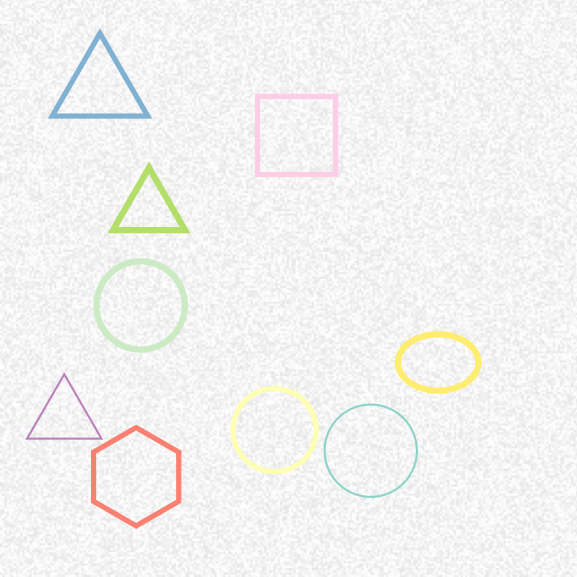[{"shape": "circle", "thickness": 1, "radius": 0.4, "center": [0.642, 0.219]}, {"shape": "circle", "thickness": 2.5, "radius": 0.36, "center": [0.475, 0.254]}, {"shape": "hexagon", "thickness": 2.5, "radius": 0.43, "center": [0.236, 0.174]}, {"shape": "triangle", "thickness": 2.5, "radius": 0.48, "center": [0.173, 0.846]}, {"shape": "triangle", "thickness": 3, "radius": 0.36, "center": [0.258, 0.637]}, {"shape": "square", "thickness": 2.5, "radius": 0.34, "center": [0.513, 0.766]}, {"shape": "triangle", "thickness": 1, "radius": 0.37, "center": [0.111, 0.277]}, {"shape": "circle", "thickness": 3, "radius": 0.38, "center": [0.244, 0.47]}, {"shape": "oval", "thickness": 3, "radius": 0.35, "center": [0.759, 0.372]}]